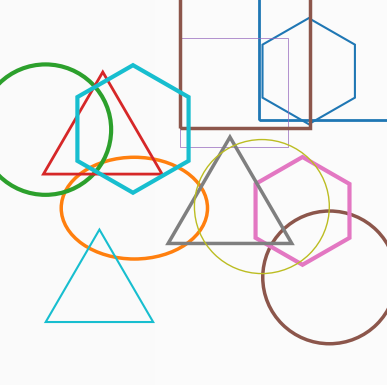[{"shape": "square", "thickness": 2, "radius": 0.91, "center": [0.849, 0.87]}, {"shape": "hexagon", "thickness": 1.5, "radius": 0.69, "center": [0.797, 0.815]}, {"shape": "oval", "thickness": 2.5, "radius": 0.94, "center": [0.347, 0.459]}, {"shape": "circle", "thickness": 3, "radius": 0.85, "center": [0.117, 0.663]}, {"shape": "triangle", "thickness": 2, "radius": 0.88, "center": [0.265, 0.636]}, {"shape": "square", "thickness": 0.5, "radius": 0.7, "center": [0.604, 0.76]}, {"shape": "circle", "thickness": 2.5, "radius": 0.86, "center": [0.85, 0.28]}, {"shape": "square", "thickness": 2.5, "radius": 0.84, "center": [0.632, 0.836]}, {"shape": "hexagon", "thickness": 3, "radius": 0.7, "center": [0.781, 0.452]}, {"shape": "triangle", "thickness": 2.5, "radius": 0.92, "center": [0.593, 0.46]}, {"shape": "circle", "thickness": 1, "radius": 0.87, "center": [0.676, 0.463]}, {"shape": "triangle", "thickness": 1.5, "radius": 0.8, "center": [0.257, 0.244]}, {"shape": "hexagon", "thickness": 3, "radius": 0.83, "center": [0.343, 0.665]}]